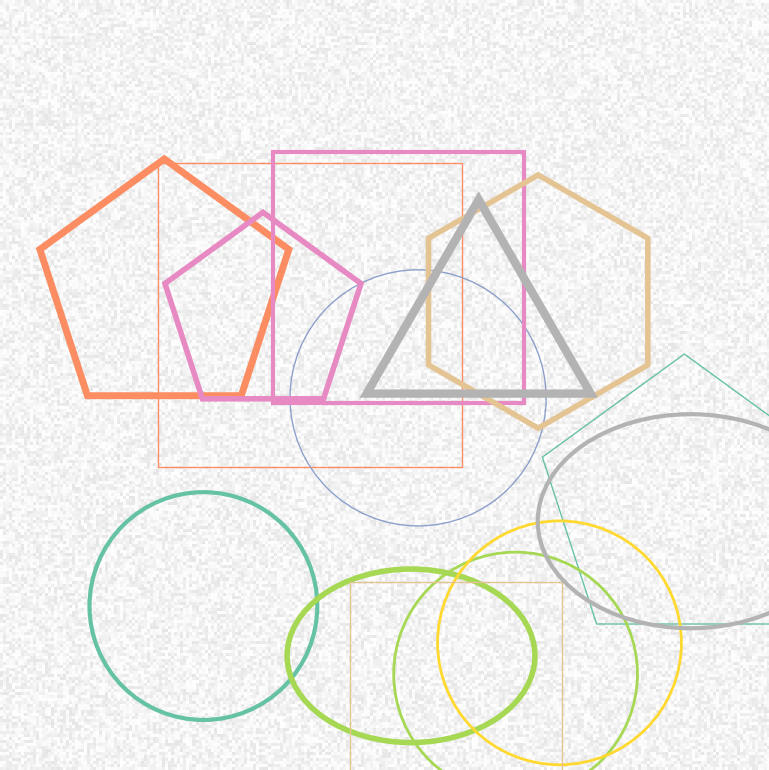[{"shape": "pentagon", "thickness": 0.5, "radius": 0.97, "center": [0.889, 0.346]}, {"shape": "circle", "thickness": 1.5, "radius": 0.74, "center": [0.264, 0.213]}, {"shape": "square", "thickness": 0.5, "radius": 0.99, "center": [0.403, 0.591]}, {"shape": "pentagon", "thickness": 2.5, "radius": 0.85, "center": [0.213, 0.624]}, {"shape": "circle", "thickness": 0.5, "radius": 0.83, "center": [0.543, 0.483]}, {"shape": "square", "thickness": 1.5, "radius": 0.82, "center": [0.518, 0.639]}, {"shape": "pentagon", "thickness": 2, "radius": 0.67, "center": [0.342, 0.59]}, {"shape": "oval", "thickness": 2, "radius": 0.8, "center": [0.534, 0.148]}, {"shape": "circle", "thickness": 1, "radius": 0.79, "center": [0.67, 0.125]}, {"shape": "circle", "thickness": 1, "radius": 0.79, "center": [0.727, 0.165]}, {"shape": "square", "thickness": 0.5, "radius": 0.69, "center": [0.592, 0.107]}, {"shape": "hexagon", "thickness": 2, "radius": 0.82, "center": [0.699, 0.608]}, {"shape": "oval", "thickness": 1.5, "radius": 0.99, "center": [0.897, 0.323]}, {"shape": "triangle", "thickness": 3, "radius": 0.84, "center": [0.622, 0.573]}]